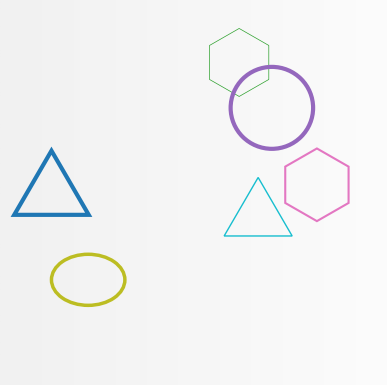[{"shape": "triangle", "thickness": 3, "radius": 0.55, "center": [0.133, 0.497]}, {"shape": "hexagon", "thickness": 0.5, "radius": 0.44, "center": [0.617, 0.838]}, {"shape": "circle", "thickness": 3, "radius": 0.53, "center": [0.702, 0.72]}, {"shape": "hexagon", "thickness": 1.5, "radius": 0.47, "center": [0.818, 0.52]}, {"shape": "oval", "thickness": 2.5, "radius": 0.47, "center": [0.228, 0.273]}, {"shape": "triangle", "thickness": 1, "radius": 0.51, "center": [0.666, 0.438]}]